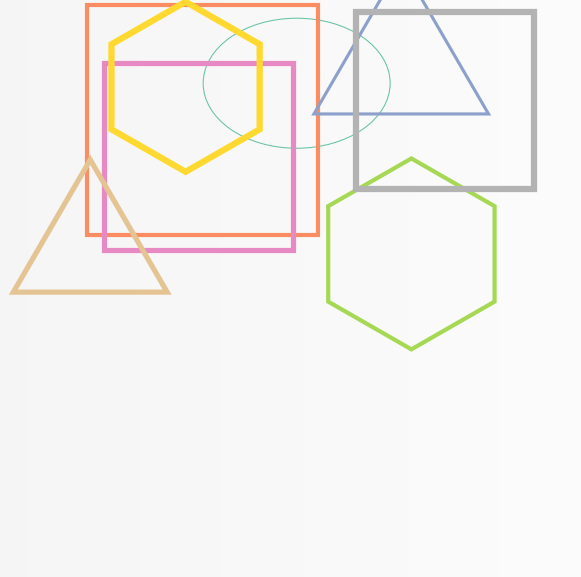[{"shape": "oval", "thickness": 0.5, "radius": 0.8, "center": [0.51, 0.855]}, {"shape": "square", "thickness": 2, "radius": 0.99, "center": [0.348, 0.792]}, {"shape": "triangle", "thickness": 1.5, "radius": 0.87, "center": [0.69, 0.889]}, {"shape": "square", "thickness": 2.5, "radius": 0.81, "center": [0.341, 0.728]}, {"shape": "hexagon", "thickness": 2, "radius": 0.83, "center": [0.708, 0.559]}, {"shape": "hexagon", "thickness": 3, "radius": 0.74, "center": [0.319, 0.849]}, {"shape": "triangle", "thickness": 2.5, "radius": 0.76, "center": [0.155, 0.57]}, {"shape": "square", "thickness": 3, "radius": 0.77, "center": [0.765, 0.825]}]